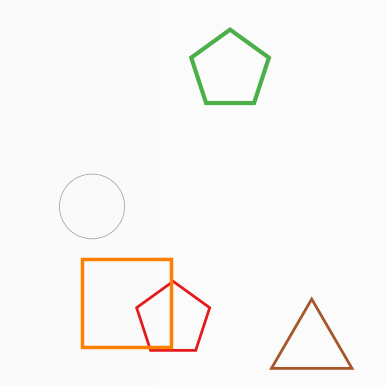[{"shape": "pentagon", "thickness": 2, "radius": 0.5, "center": [0.447, 0.17]}, {"shape": "pentagon", "thickness": 3, "radius": 0.53, "center": [0.594, 0.818]}, {"shape": "square", "thickness": 2.5, "radius": 0.57, "center": [0.327, 0.213]}, {"shape": "triangle", "thickness": 2, "radius": 0.6, "center": [0.804, 0.103]}, {"shape": "circle", "thickness": 0.5, "radius": 0.42, "center": [0.238, 0.464]}]